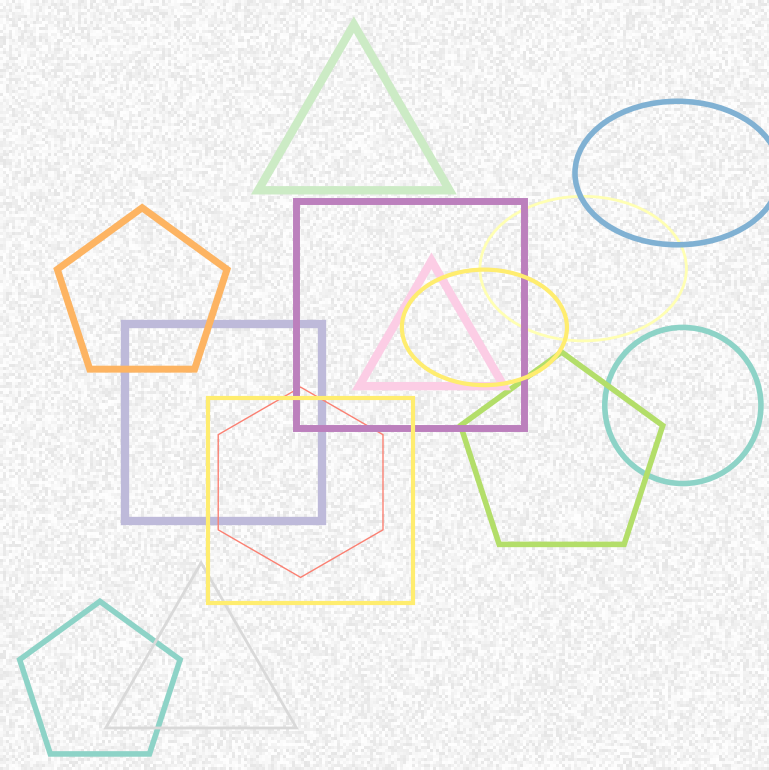[{"shape": "pentagon", "thickness": 2, "radius": 0.55, "center": [0.13, 0.109]}, {"shape": "circle", "thickness": 2, "radius": 0.51, "center": [0.887, 0.473]}, {"shape": "oval", "thickness": 1, "radius": 0.67, "center": [0.757, 0.651]}, {"shape": "square", "thickness": 3, "radius": 0.64, "center": [0.291, 0.451]}, {"shape": "hexagon", "thickness": 0.5, "radius": 0.62, "center": [0.39, 0.374]}, {"shape": "oval", "thickness": 2, "radius": 0.67, "center": [0.88, 0.775]}, {"shape": "pentagon", "thickness": 2.5, "radius": 0.58, "center": [0.185, 0.614]}, {"shape": "pentagon", "thickness": 2, "radius": 0.69, "center": [0.729, 0.405]}, {"shape": "triangle", "thickness": 3, "radius": 0.54, "center": [0.56, 0.553]}, {"shape": "triangle", "thickness": 1, "radius": 0.72, "center": [0.261, 0.126]}, {"shape": "square", "thickness": 2.5, "radius": 0.74, "center": [0.533, 0.591]}, {"shape": "triangle", "thickness": 3, "radius": 0.72, "center": [0.46, 0.825]}, {"shape": "square", "thickness": 1.5, "radius": 0.67, "center": [0.403, 0.35]}, {"shape": "oval", "thickness": 1.5, "radius": 0.54, "center": [0.629, 0.575]}]